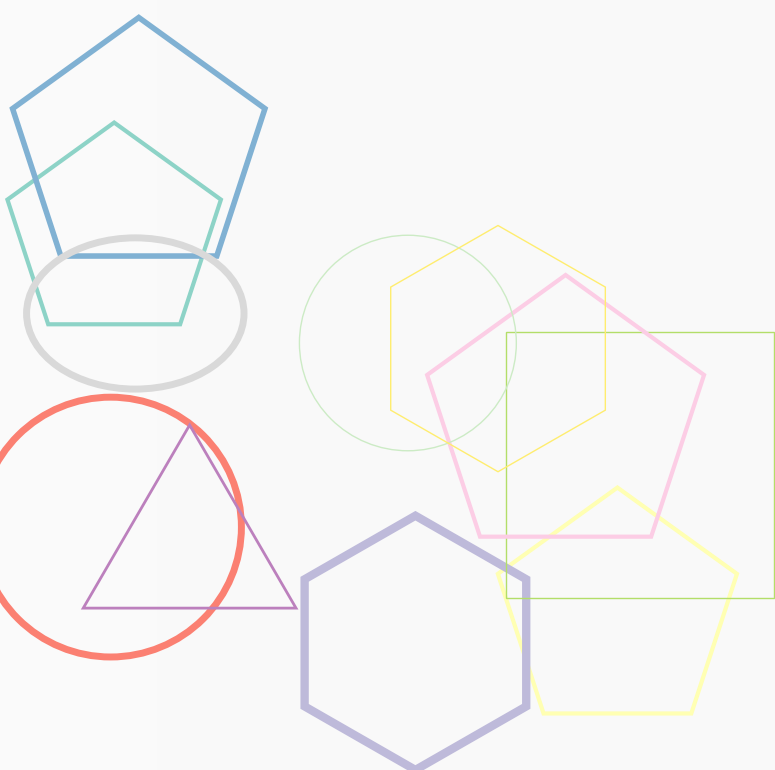[{"shape": "pentagon", "thickness": 1.5, "radius": 0.72, "center": [0.147, 0.696]}, {"shape": "pentagon", "thickness": 1.5, "radius": 0.81, "center": [0.797, 0.205]}, {"shape": "hexagon", "thickness": 3, "radius": 0.83, "center": [0.536, 0.165]}, {"shape": "circle", "thickness": 2.5, "radius": 0.84, "center": [0.143, 0.315]}, {"shape": "pentagon", "thickness": 2, "radius": 0.86, "center": [0.179, 0.806]}, {"shape": "square", "thickness": 0.5, "radius": 0.87, "center": [0.826, 0.396]}, {"shape": "pentagon", "thickness": 1.5, "radius": 0.94, "center": [0.73, 0.455]}, {"shape": "oval", "thickness": 2.5, "radius": 0.7, "center": [0.175, 0.593]}, {"shape": "triangle", "thickness": 1, "radius": 0.79, "center": [0.245, 0.289]}, {"shape": "circle", "thickness": 0.5, "radius": 0.7, "center": [0.526, 0.555]}, {"shape": "hexagon", "thickness": 0.5, "radius": 0.8, "center": [0.643, 0.547]}]